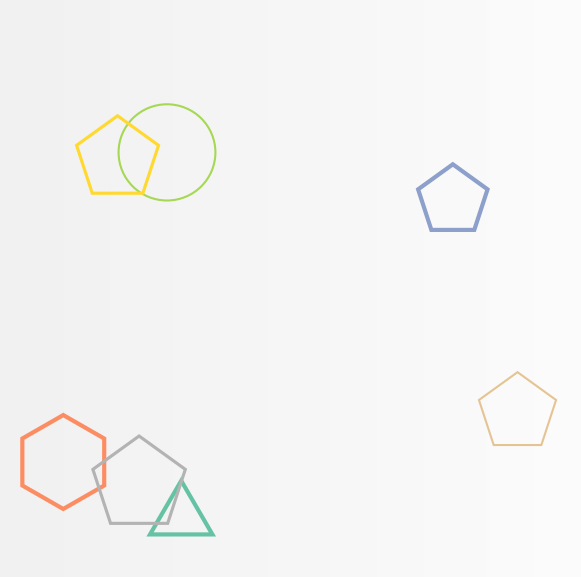[{"shape": "triangle", "thickness": 2, "radius": 0.31, "center": [0.312, 0.105]}, {"shape": "hexagon", "thickness": 2, "radius": 0.41, "center": [0.109, 0.199]}, {"shape": "pentagon", "thickness": 2, "radius": 0.31, "center": [0.779, 0.652]}, {"shape": "circle", "thickness": 1, "radius": 0.42, "center": [0.287, 0.735]}, {"shape": "pentagon", "thickness": 1.5, "radius": 0.37, "center": [0.202, 0.725]}, {"shape": "pentagon", "thickness": 1, "radius": 0.35, "center": [0.89, 0.285]}, {"shape": "pentagon", "thickness": 1.5, "radius": 0.42, "center": [0.239, 0.161]}]